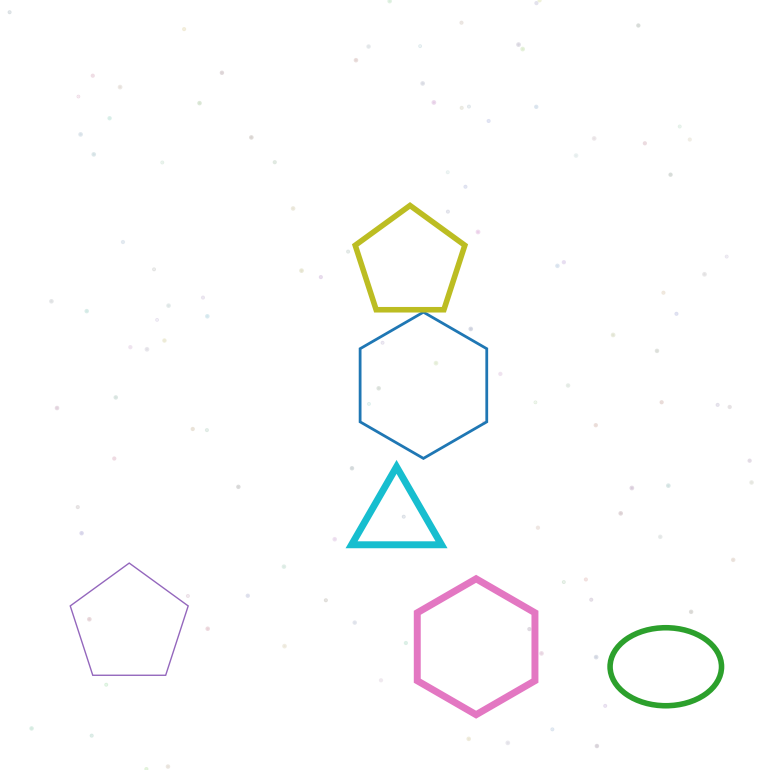[{"shape": "hexagon", "thickness": 1, "radius": 0.47, "center": [0.55, 0.5]}, {"shape": "oval", "thickness": 2, "radius": 0.36, "center": [0.865, 0.134]}, {"shape": "pentagon", "thickness": 0.5, "radius": 0.4, "center": [0.168, 0.188]}, {"shape": "hexagon", "thickness": 2.5, "radius": 0.44, "center": [0.618, 0.16]}, {"shape": "pentagon", "thickness": 2, "radius": 0.37, "center": [0.532, 0.658]}, {"shape": "triangle", "thickness": 2.5, "radius": 0.34, "center": [0.515, 0.326]}]